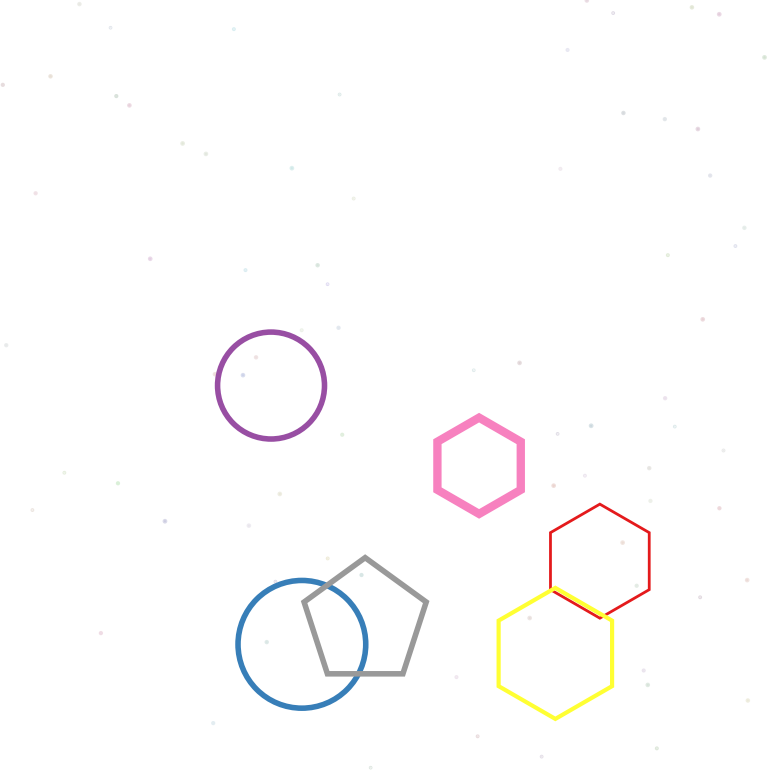[{"shape": "hexagon", "thickness": 1, "radius": 0.37, "center": [0.779, 0.271]}, {"shape": "circle", "thickness": 2, "radius": 0.41, "center": [0.392, 0.163]}, {"shape": "circle", "thickness": 2, "radius": 0.35, "center": [0.352, 0.499]}, {"shape": "hexagon", "thickness": 1.5, "radius": 0.43, "center": [0.721, 0.151]}, {"shape": "hexagon", "thickness": 3, "radius": 0.31, "center": [0.622, 0.395]}, {"shape": "pentagon", "thickness": 2, "radius": 0.42, "center": [0.474, 0.192]}]